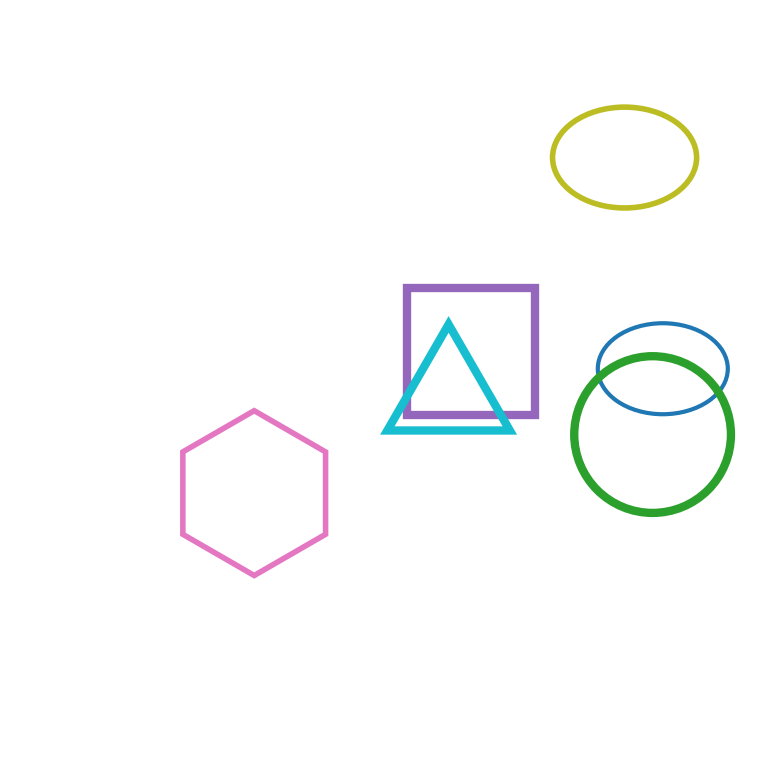[{"shape": "oval", "thickness": 1.5, "radius": 0.42, "center": [0.861, 0.521]}, {"shape": "circle", "thickness": 3, "radius": 0.51, "center": [0.848, 0.436]}, {"shape": "square", "thickness": 3, "radius": 0.41, "center": [0.612, 0.544]}, {"shape": "hexagon", "thickness": 2, "radius": 0.54, "center": [0.33, 0.36]}, {"shape": "oval", "thickness": 2, "radius": 0.47, "center": [0.811, 0.795]}, {"shape": "triangle", "thickness": 3, "radius": 0.46, "center": [0.583, 0.487]}]